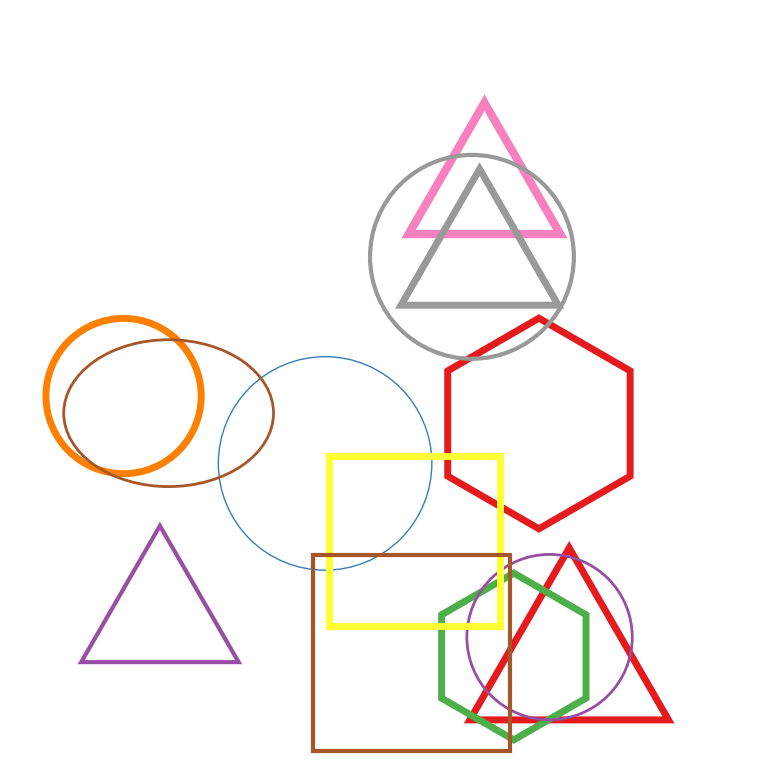[{"shape": "hexagon", "thickness": 2.5, "radius": 0.68, "center": [0.7, 0.45]}, {"shape": "triangle", "thickness": 2.5, "radius": 0.74, "center": [0.739, 0.14]}, {"shape": "circle", "thickness": 0.5, "radius": 0.69, "center": [0.422, 0.398]}, {"shape": "hexagon", "thickness": 2.5, "radius": 0.54, "center": [0.667, 0.147]}, {"shape": "triangle", "thickness": 1.5, "radius": 0.59, "center": [0.208, 0.199]}, {"shape": "circle", "thickness": 1, "radius": 0.54, "center": [0.714, 0.173]}, {"shape": "circle", "thickness": 2.5, "radius": 0.5, "center": [0.16, 0.486]}, {"shape": "square", "thickness": 2.5, "radius": 0.55, "center": [0.538, 0.297]}, {"shape": "oval", "thickness": 1, "radius": 0.68, "center": [0.219, 0.463]}, {"shape": "square", "thickness": 1.5, "radius": 0.64, "center": [0.534, 0.152]}, {"shape": "triangle", "thickness": 3, "radius": 0.57, "center": [0.629, 0.753]}, {"shape": "circle", "thickness": 1.5, "radius": 0.66, "center": [0.613, 0.666]}, {"shape": "triangle", "thickness": 2.5, "radius": 0.59, "center": [0.623, 0.663]}]